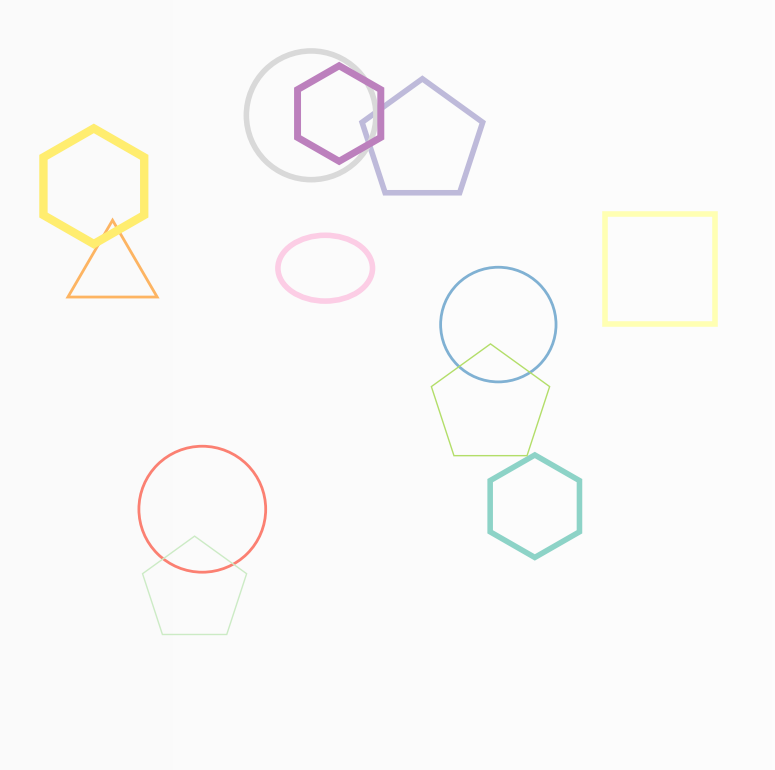[{"shape": "hexagon", "thickness": 2, "radius": 0.33, "center": [0.69, 0.343]}, {"shape": "square", "thickness": 2, "radius": 0.36, "center": [0.852, 0.651]}, {"shape": "pentagon", "thickness": 2, "radius": 0.41, "center": [0.545, 0.816]}, {"shape": "circle", "thickness": 1, "radius": 0.41, "center": [0.261, 0.339]}, {"shape": "circle", "thickness": 1, "radius": 0.37, "center": [0.643, 0.578]}, {"shape": "triangle", "thickness": 1, "radius": 0.33, "center": [0.145, 0.647]}, {"shape": "pentagon", "thickness": 0.5, "radius": 0.4, "center": [0.633, 0.473]}, {"shape": "oval", "thickness": 2, "radius": 0.31, "center": [0.42, 0.652]}, {"shape": "circle", "thickness": 2, "radius": 0.42, "center": [0.401, 0.85]}, {"shape": "hexagon", "thickness": 2.5, "radius": 0.31, "center": [0.438, 0.853]}, {"shape": "pentagon", "thickness": 0.5, "radius": 0.35, "center": [0.251, 0.233]}, {"shape": "hexagon", "thickness": 3, "radius": 0.38, "center": [0.121, 0.758]}]